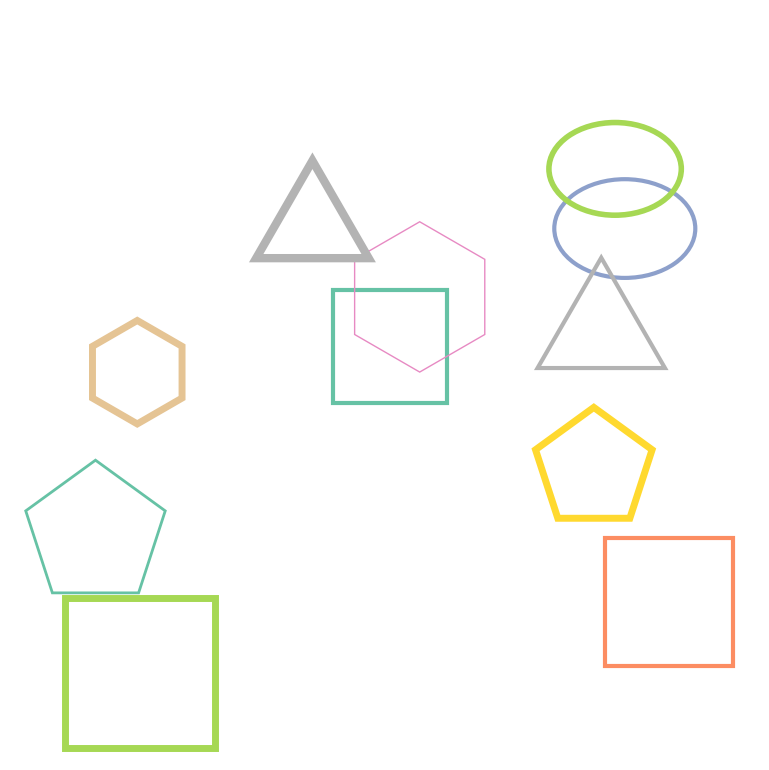[{"shape": "square", "thickness": 1.5, "radius": 0.37, "center": [0.507, 0.55]}, {"shape": "pentagon", "thickness": 1, "radius": 0.48, "center": [0.124, 0.307]}, {"shape": "square", "thickness": 1.5, "radius": 0.42, "center": [0.869, 0.218]}, {"shape": "oval", "thickness": 1.5, "radius": 0.46, "center": [0.811, 0.703]}, {"shape": "hexagon", "thickness": 0.5, "radius": 0.49, "center": [0.545, 0.614]}, {"shape": "square", "thickness": 2.5, "radius": 0.49, "center": [0.182, 0.126]}, {"shape": "oval", "thickness": 2, "radius": 0.43, "center": [0.799, 0.781]}, {"shape": "pentagon", "thickness": 2.5, "radius": 0.4, "center": [0.771, 0.391]}, {"shape": "hexagon", "thickness": 2.5, "radius": 0.34, "center": [0.178, 0.517]}, {"shape": "triangle", "thickness": 3, "radius": 0.42, "center": [0.406, 0.707]}, {"shape": "triangle", "thickness": 1.5, "radius": 0.48, "center": [0.781, 0.57]}]